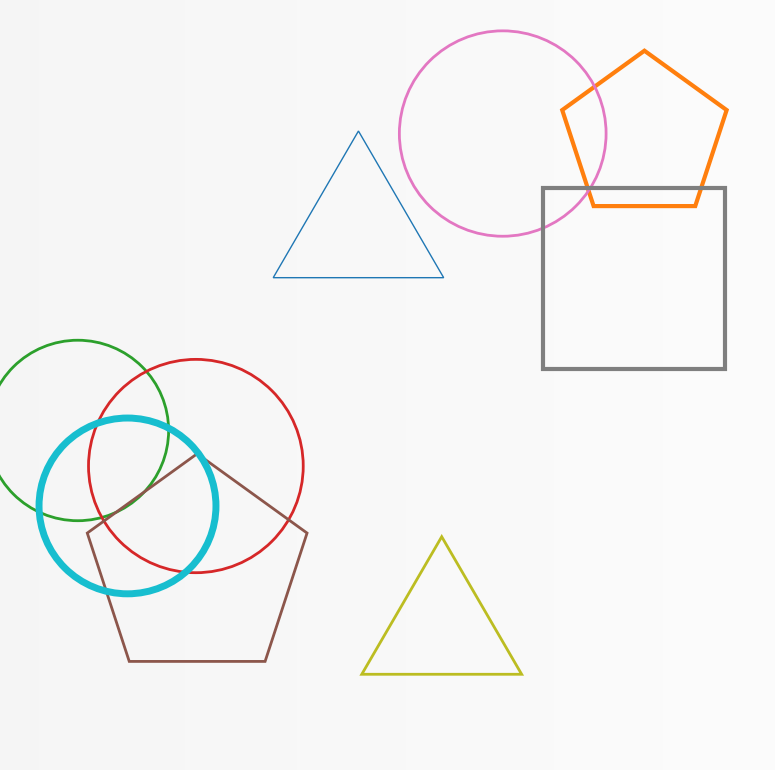[{"shape": "triangle", "thickness": 0.5, "radius": 0.63, "center": [0.463, 0.703]}, {"shape": "pentagon", "thickness": 1.5, "radius": 0.56, "center": [0.832, 0.823]}, {"shape": "circle", "thickness": 1, "radius": 0.59, "center": [0.1, 0.441]}, {"shape": "circle", "thickness": 1, "radius": 0.69, "center": [0.253, 0.395]}, {"shape": "pentagon", "thickness": 1, "radius": 0.75, "center": [0.254, 0.262]}, {"shape": "circle", "thickness": 1, "radius": 0.67, "center": [0.649, 0.827]}, {"shape": "square", "thickness": 1.5, "radius": 0.59, "center": [0.819, 0.638]}, {"shape": "triangle", "thickness": 1, "radius": 0.6, "center": [0.57, 0.184]}, {"shape": "circle", "thickness": 2.5, "radius": 0.57, "center": [0.165, 0.343]}]